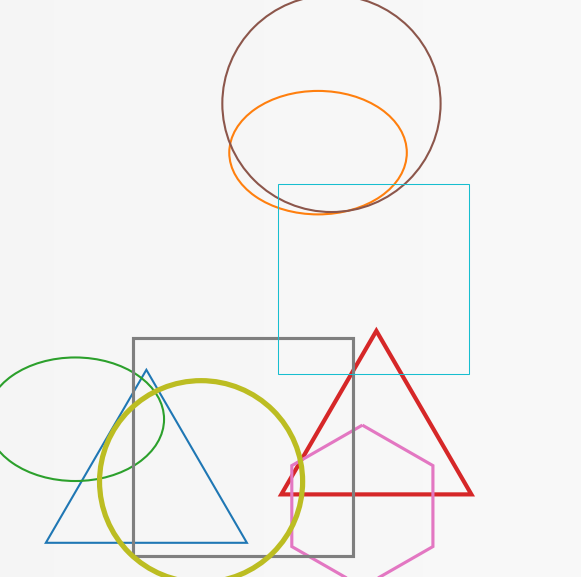[{"shape": "triangle", "thickness": 1, "radius": 1.0, "center": [0.252, 0.159]}, {"shape": "oval", "thickness": 1, "radius": 0.76, "center": [0.547, 0.735]}, {"shape": "oval", "thickness": 1, "radius": 0.76, "center": [0.129, 0.273]}, {"shape": "triangle", "thickness": 2, "radius": 0.94, "center": [0.647, 0.237]}, {"shape": "circle", "thickness": 1, "radius": 0.94, "center": [0.57, 0.82]}, {"shape": "hexagon", "thickness": 1.5, "radius": 0.7, "center": [0.623, 0.123]}, {"shape": "square", "thickness": 1.5, "radius": 0.94, "center": [0.418, 0.225]}, {"shape": "circle", "thickness": 2.5, "radius": 0.87, "center": [0.346, 0.165]}, {"shape": "square", "thickness": 0.5, "radius": 0.82, "center": [0.642, 0.516]}]